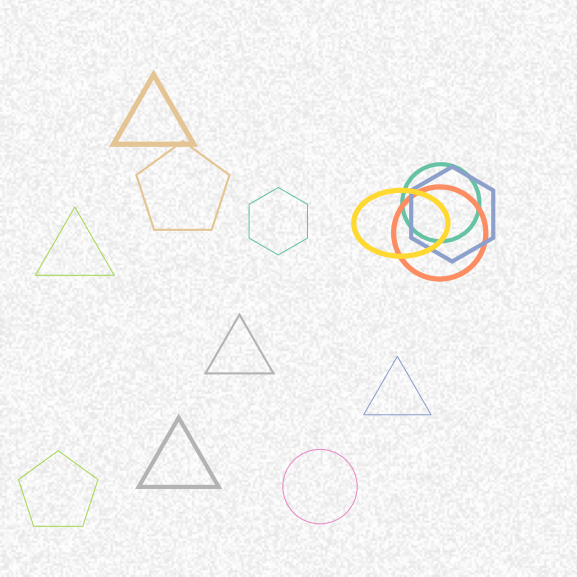[{"shape": "hexagon", "thickness": 0.5, "radius": 0.29, "center": [0.482, 0.616]}, {"shape": "circle", "thickness": 2, "radius": 0.33, "center": [0.763, 0.648]}, {"shape": "circle", "thickness": 2.5, "radius": 0.4, "center": [0.761, 0.596]}, {"shape": "triangle", "thickness": 0.5, "radius": 0.34, "center": [0.688, 0.315]}, {"shape": "hexagon", "thickness": 2, "radius": 0.41, "center": [0.783, 0.628]}, {"shape": "circle", "thickness": 0.5, "radius": 0.32, "center": [0.554, 0.157]}, {"shape": "pentagon", "thickness": 0.5, "radius": 0.36, "center": [0.101, 0.146]}, {"shape": "triangle", "thickness": 0.5, "radius": 0.39, "center": [0.13, 0.562]}, {"shape": "oval", "thickness": 2.5, "radius": 0.41, "center": [0.694, 0.613]}, {"shape": "triangle", "thickness": 2.5, "radius": 0.4, "center": [0.266, 0.79]}, {"shape": "pentagon", "thickness": 1, "radius": 0.42, "center": [0.317, 0.67]}, {"shape": "triangle", "thickness": 2, "radius": 0.4, "center": [0.309, 0.196]}, {"shape": "triangle", "thickness": 1, "radius": 0.34, "center": [0.415, 0.386]}]